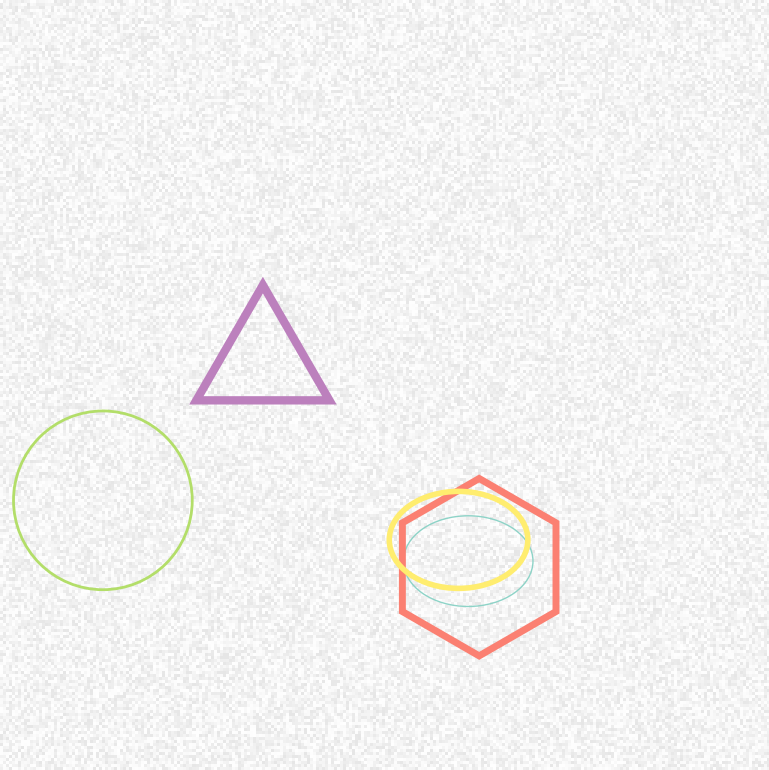[{"shape": "oval", "thickness": 0.5, "radius": 0.42, "center": [0.608, 0.271]}, {"shape": "hexagon", "thickness": 2.5, "radius": 0.58, "center": [0.622, 0.263]}, {"shape": "circle", "thickness": 1, "radius": 0.58, "center": [0.134, 0.35]}, {"shape": "triangle", "thickness": 3, "radius": 0.5, "center": [0.341, 0.53]}, {"shape": "oval", "thickness": 2, "radius": 0.45, "center": [0.596, 0.299]}]